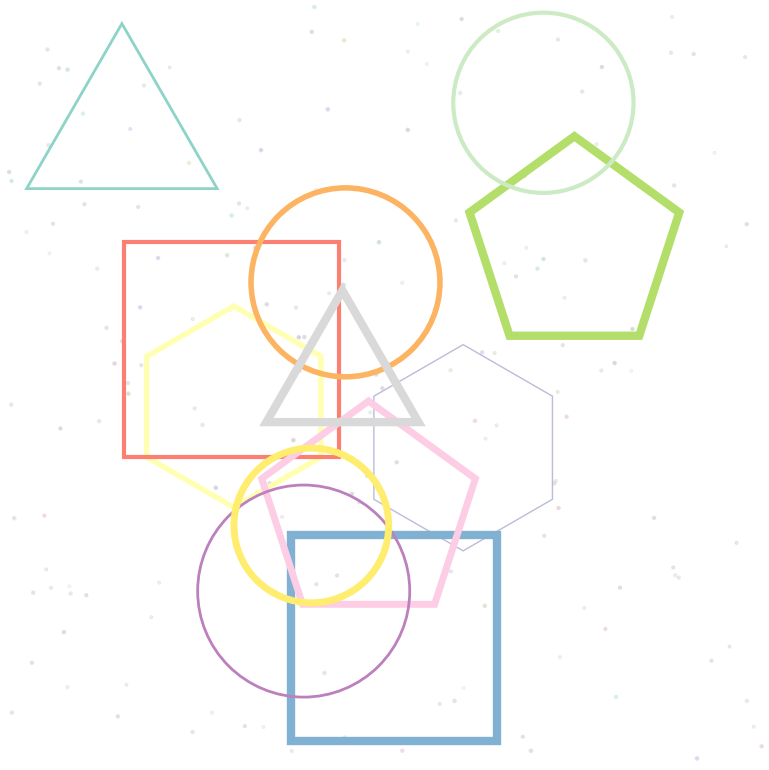[{"shape": "triangle", "thickness": 1, "radius": 0.71, "center": [0.158, 0.826]}, {"shape": "hexagon", "thickness": 2, "radius": 0.65, "center": [0.304, 0.472]}, {"shape": "hexagon", "thickness": 0.5, "radius": 0.67, "center": [0.602, 0.419]}, {"shape": "square", "thickness": 1.5, "radius": 0.7, "center": [0.301, 0.546]}, {"shape": "square", "thickness": 3, "radius": 0.67, "center": [0.512, 0.171]}, {"shape": "circle", "thickness": 2, "radius": 0.61, "center": [0.449, 0.633]}, {"shape": "pentagon", "thickness": 3, "radius": 0.72, "center": [0.746, 0.68]}, {"shape": "pentagon", "thickness": 2.5, "radius": 0.73, "center": [0.479, 0.333]}, {"shape": "triangle", "thickness": 3, "radius": 0.57, "center": [0.445, 0.509]}, {"shape": "circle", "thickness": 1, "radius": 0.69, "center": [0.394, 0.232]}, {"shape": "circle", "thickness": 1.5, "radius": 0.59, "center": [0.706, 0.867]}, {"shape": "circle", "thickness": 2.5, "radius": 0.5, "center": [0.404, 0.318]}]